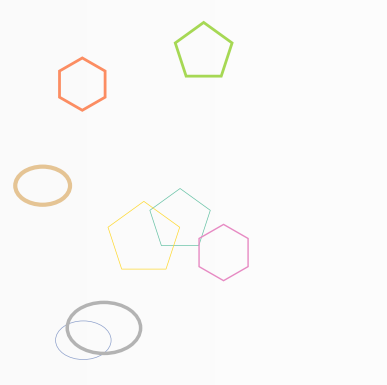[{"shape": "pentagon", "thickness": 0.5, "radius": 0.41, "center": [0.465, 0.428]}, {"shape": "hexagon", "thickness": 2, "radius": 0.34, "center": [0.212, 0.782]}, {"shape": "oval", "thickness": 0.5, "radius": 0.36, "center": [0.215, 0.116]}, {"shape": "hexagon", "thickness": 1, "radius": 0.37, "center": [0.577, 0.344]}, {"shape": "pentagon", "thickness": 2, "radius": 0.39, "center": [0.526, 0.865]}, {"shape": "pentagon", "thickness": 0.5, "radius": 0.49, "center": [0.371, 0.38]}, {"shape": "oval", "thickness": 3, "radius": 0.35, "center": [0.11, 0.518]}, {"shape": "oval", "thickness": 2.5, "radius": 0.47, "center": [0.268, 0.148]}]